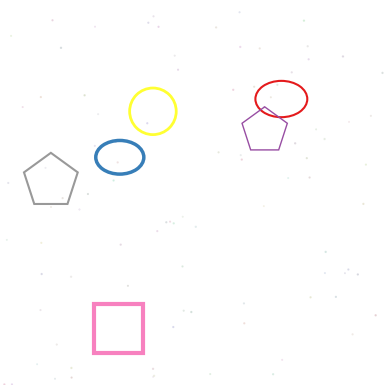[{"shape": "oval", "thickness": 1.5, "radius": 0.34, "center": [0.731, 0.743]}, {"shape": "oval", "thickness": 2.5, "radius": 0.31, "center": [0.311, 0.591]}, {"shape": "pentagon", "thickness": 1, "radius": 0.31, "center": [0.687, 0.661]}, {"shape": "circle", "thickness": 2, "radius": 0.3, "center": [0.397, 0.711]}, {"shape": "square", "thickness": 3, "radius": 0.32, "center": [0.307, 0.147]}, {"shape": "pentagon", "thickness": 1.5, "radius": 0.37, "center": [0.132, 0.53]}]